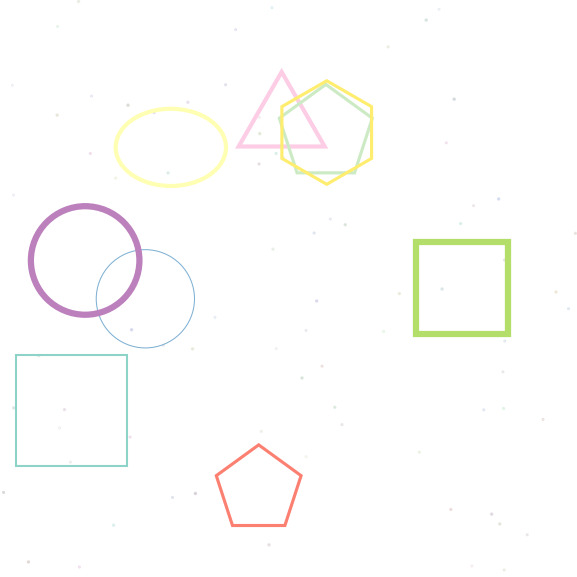[{"shape": "square", "thickness": 1, "radius": 0.48, "center": [0.124, 0.289]}, {"shape": "oval", "thickness": 2, "radius": 0.48, "center": [0.296, 0.744]}, {"shape": "pentagon", "thickness": 1.5, "radius": 0.39, "center": [0.448, 0.152]}, {"shape": "circle", "thickness": 0.5, "radius": 0.43, "center": [0.252, 0.482]}, {"shape": "square", "thickness": 3, "radius": 0.4, "center": [0.8, 0.501]}, {"shape": "triangle", "thickness": 2, "radius": 0.43, "center": [0.488, 0.788]}, {"shape": "circle", "thickness": 3, "radius": 0.47, "center": [0.147, 0.548]}, {"shape": "pentagon", "thickness": 1.5, "radius": 0.42, "center": [0.564, 0.768]}, {"shape": "hexagon", "thickness": 1.5, "radius": 0.45, "center": [0.566, 0.77]}]